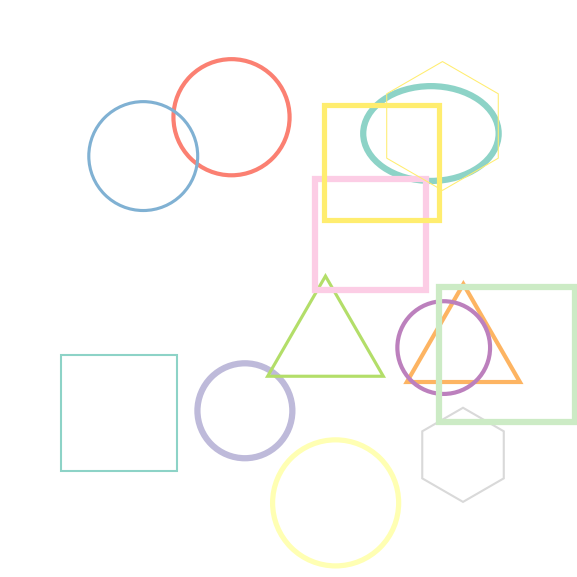[{"shape": "oval", "thickness": 3, "radius": 0.59, "center": [0.746, 0.768]}, {"shape": "square", "thickness": 1, "radius": 0.5, "center": [0.206, 0.285]}, {"shape": "circle", "thickness": 2.5, "radius": 0.55, "center": [0.581, 0.128]}, {"shape": "circle", "thickness": 3, "radius": 0.41, "center": [0.424, 0.288]}, {"shape": "circle", "thickness": 2, "radius": 0.5, "center": [0.401, 0.796]}, {"shape": "circle", "thickness": 1.5, "radius": 0.47, "center": [0.248, 0.729]}, {"shape": "triangle", "thickness": 2, "radius": 0.56, "center": [0.802, 0.394]}, {"shape": "triangle", "thickness": 1.5, "radius": 0.58, "center": [0.564, 0.405]}, {"shape": "square", "thickness": 3, "radius": 0.48, "center": [0.641, 0.592]}, {"shape": "hexagon", "thickness": 1, "radius": 0.41, "center": [0.802, 0.212]}, {"shape": "circle", "thickness": 2, "radius": 0.4, "center": [0.768, 0.397]}, {"shape": "square", "thickness": 3, "radius": 0.59, "center": [0.878, 0.385]}, {"shape": "square", "thickness": 2.5, "radius": 0.5, "center": [0.66, 0.717]}, {"shape": "hexagon", "thickness": 0.5, "radius": 0.56, "center": [0.766, 0.781]}]